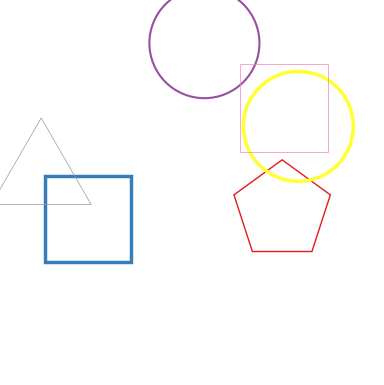[{"shape": "pentagon", "thickness": 1, "radius": 0.66, "center": [0.733, 0.453]}, {"shape": "square", "thickness": 2.5, "radius": 0.55, "center": [0.229, 0.431]}, {"shape": "circle", "thickness": 1.5, "radius": 0.71, "center": [0.531, 0.888]}, {"shape": "circle", "thickness": 2.5, "radius": 0.71, "center": [0.775, 0.672]}, {"shape": "square", "thickness": 0.5, "radius": 0.57, "center": [0.738, 0.719]}, {"shape": "triangle", "thickness": 0.5, "radius": 0.75, "center": [0.107, 0.544]}]